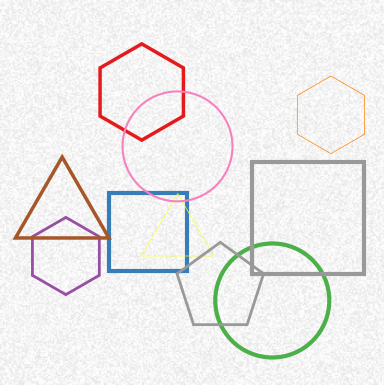[{"shape": "hexagon", "thickness": 2.5, "radius": 0.63, "center": [0.368, 0.761]}, {"shape": "square", "thickness": 3, "radius": 0.51, "center": [0.385, 0.397]}, {"shape": "circle", "thickness": 3, "radius": 0.74, "center": [0.707, 0.22]}, {"shape": "hexagon", "thickness": 2, "radius": 0.5, "center": [0.171, 0.335]}, {"shape": "hexagon", "thickness": 0.5, "radius": 0.5, "center": [0.86, 0.702]}, {"shape": "triangle", "thickness": 0.5, "radius": 0.54, "center": [0.461, 0.389]}, {"shape": "triangle", "thickness": 2.5, "radius": 0.7, "center": [0.161, 0.452]}, {"shape": "circle", "thickness": 1.5, "radius": 0.71, "center": [0.461, 0.62]}, {"shape": "square", "thickness": 3, "radius": 0.73, "center": [0.8, 0.434]}, {"shape": "pentagon", "thickness": 2, "radius": 0.59, "center": [0.572, 0.252]}]